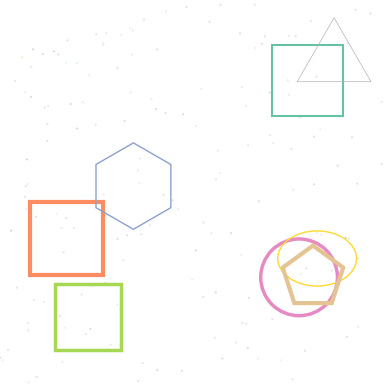[{"shape": "square", "thickness": 1.5, "radius": 0.46, "center": [0.8, 0.79]}, {"shape": "square", "thickness": 3, "radius": 0.47, "center": [0.173, 0.38]}, {"shape": "hexagon", "thickness": 1, "radius": 0.56, "center": [0.347, 0.517]}, {"shape": "circle", "thickness": 2.5, "radius": 0.5, "center": [0.777, 0.28]}, {"shape": "square", "thickness": 2.5, "radius": 0.43, "center": [0.229, 0.177]}, {"shape": "oval", "thickness": 1, "radius": 0.51, "center": [0.824, 0.329]}, {"shape": "pentagon", "thickness": 3, "radius": 0.41, "center": [0.813, 0.279]}, {"shape": "triangle", "thickness": 0.5, "radius": 0.55, "center": [0.868, 0.843]}]